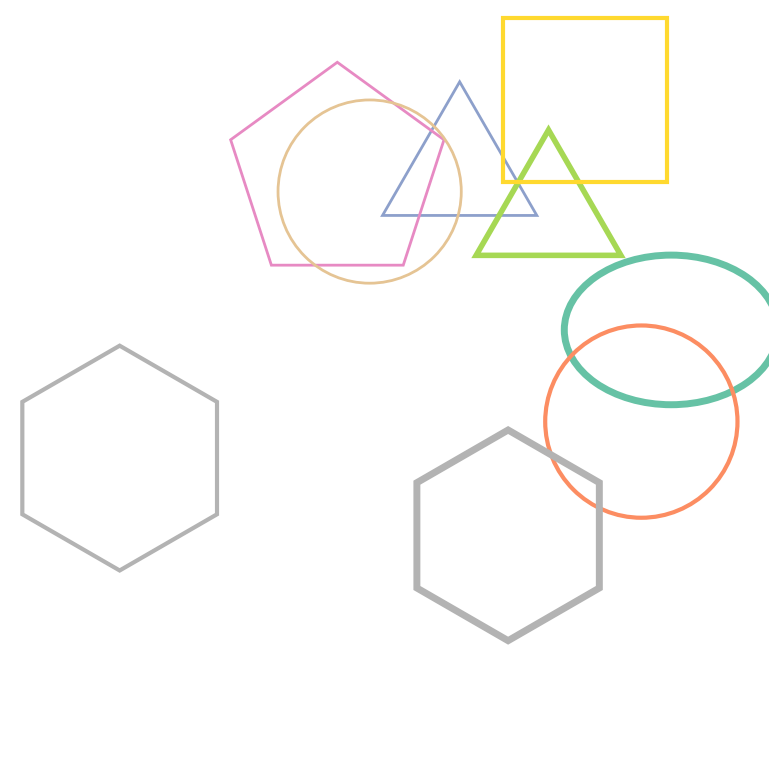[{"shape": "oval", "thickness": 2.5, "radius": 0.69, "center": [0.872, 0.572]}, {"shape": "circle", "thickness": 1.5, "radius": 0.62, "center": [0.833, 0.452]}, {"shape": "triangle", "thickness": 1, "radius": 0.58, "center": [0.597, 0.778]}, {"shape": "pentagon", "thickness": 1, "radius": 0.73, "center": [0.438, 0.773]}, {"shape": "triangle", "thickness": 2, "radius": 0.54, "center": [0.712, 0.723]}, {"shape": "square", "thickness": 1.5, "radius": 0.53, "center": [0.76, 0.87]}, {"shape": "circle", "thickness": 1, "radius": 0.59, "center": [0.48, 0.751]}, {"shape": "hexagon", "thickness": 1.5, "radius": 0.73, "center": [0.155, 0.405]}, {"shape": "hexagon", "thickness": 2.5, "radius": 0.68, "center": [0.66, 0.305]}]